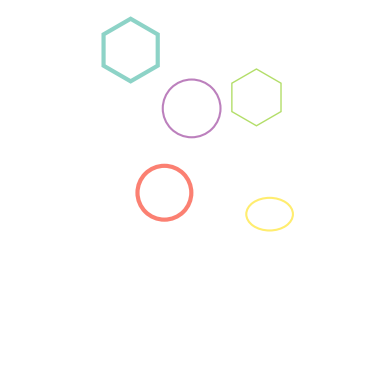[{"shape": "hexagon", "thickness": 3, "radius": 0.41, "center": [0.339, 0.87]}, {"shape": "circle", "thickness": 3, "radius": 0.35, "center": [0.427, 0.499]}, {"shape": "hexagon", "thickness": 1, "radius": 0.37, "center": [0.666, 0.747]}, {"shape": "circle", "thickness": 1.5, "radius": 0.37, "center": [0.498, 0.718]}, {"shape": "oval", "thickness": 1.5, "radius": 0.3, "center": [0.7, 0.444]}]